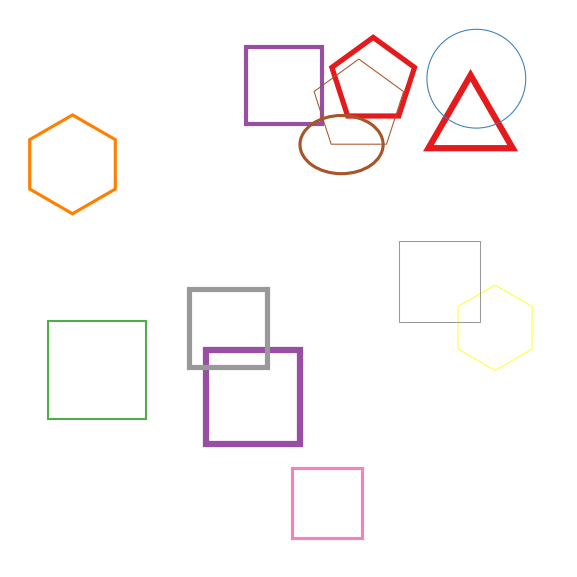[{"shape": "triangle", "thickness": 3, "radius": 0.42, "center": [0.815, 0.785]}, {"shape": "pentagon", "thickness": 2.5, "radius": 0.38, "center": [0.646, 0.859]}, {"shape": "circle", "thickness": 0.5, "radius": 0.43, "center": [0.825, 0.863]}, {"shape": "square", "thickness": 1, "radius": 0.42, "center": [0.168, 0.359]}, {"shape": "square", "thickness": 3, "radius": 0.41, "center": [0.439, 0.312]}, {"shape": "square", "thickness": 2, "radius": 0.33, "center": [0.491, 0.851]}, {"shape": "hexagon", "thickness": 1.5, "radius": 0.43, "center": [0.126, 0.715]}, {"shape": "hexagon", "thickness": 0.5, "radius": 0.37, "center": [0.857, 0.432]}, {"shape": "oval", "thickness": 1.5, "radius": 0.36, "center": [0.591, 0.749]}, {"shape": "pentagon", "thickness": 0.5, "radius": 0.41, "center": [0.621, 0.815]}, {"shape": "square", "thickness": 1.5, "radius": 0.3, "center": [0.566, 0.128]}, {"shape": "square", "thickness": 2.5, "radius": 0.34, "center": [0.394, 0.431]}, {"shape": "square", "thickness": 0.5, "radius": 0.35, "center": [0.761, 0.511]}]